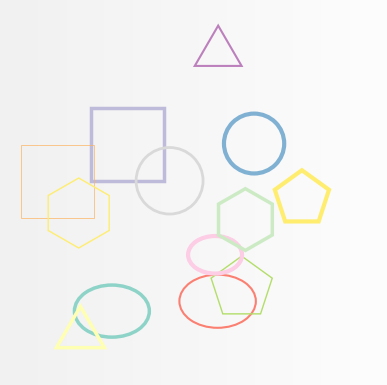[{"shape": "oval", "thickness": 2.5, "radius": 0.48, "center": [0.289, 0.192]}, {"shape": "triangle", "thickness": 2.5, "radius": 0.36, "center": [0.207, 0.133]}, {"shape": "square", "thickness": 2.5, "radius": 0.47, "center": [0.328, 0.624]}, {"shape": "oval", "thickness": 1.5, "radius": 0.49, "center": [0.562, 0.218]}, {"shape": "circle", "thickness": 3, "radius": 0.39, "center": [0.656, 0.627]}, {"shape": "square", "thickness": 0.5, "radius": 0.47, "center": [0.149, 0.528]}, {"shape": "pentagon", "thickness": 1, "radius": 0.41, "center": [0.624, 0.252]}, {"shape": "oval", "thickness": 3, "radius": 0.35, "center": [0.555, 0.338]}, {"shape": "circle", "thickness": 2, "radius": 0.43, "center": [0.438, 0.53]}, {"shape": "triangle", "thickness": 1.5, "radius": 0.35, "center": [0.563, 0.864]}, {"shape": "hexagon", "thickness": 2.5, "radius": 0.4, "center": [0.633, 0.43]}, {"shape": "hexagon", "thickness": 1, "radius": 0.45, "center": [0.203, 0.447]}, {"shape": "pentagon", "thickness": 3, "radius": 0.37, "center": [0.779, 0.484]}]